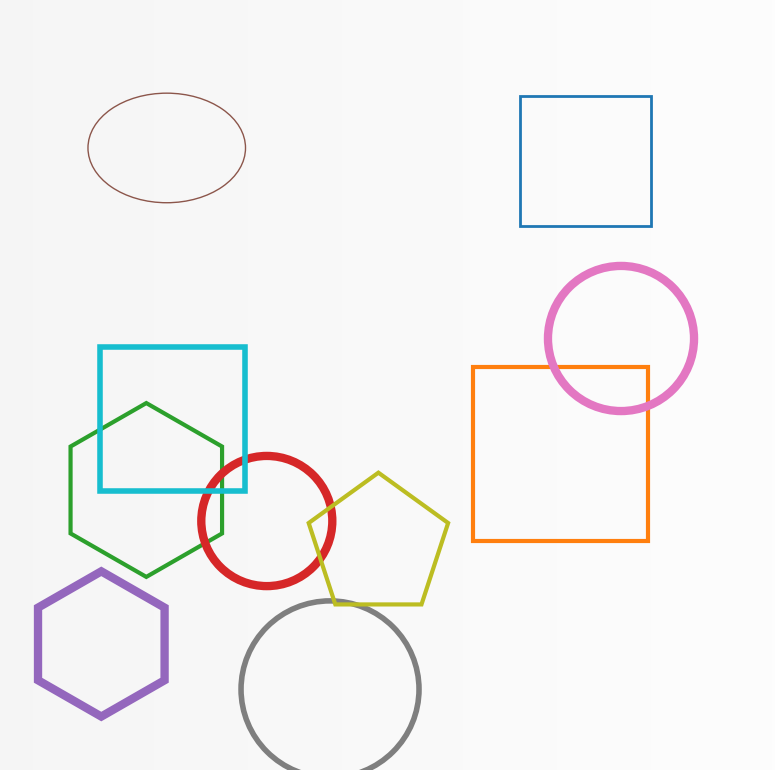[{"shape": "square", "thickness": 1, "radius": 0.42, "center": [0.755, 0.791]}, {"shape": "square", "thickness": 1.5, "radius": 0.56, "center": [0.723, 0.41]}, {"shape": "hexagon", "thickness": 1.5, "radius": 0.56, "center": [0.189, 0.364]}, {"shape": "circle", "thickness": 3, "radius": 0.42, "center": [0.344, 0.323]}, {"shape": "hexagon", "thickness": 3, "radius": 0.47, "center": [0.131, 0.164]}, {"shape": "oval", "thickness": 0.5, "radius": 0.51, "center": [0.215, 0.808]}, {"shape": "circle", "thickness": 3, "radius": 0.47, "center": [0.801, 0.56]}, {"shape": "circle", "thickness": 2, "radius": 0.57, "center": [0.426, 0.105]}, {"shape": "pentagon", "thickness": 1.5, "radius": 0.47, "center": [0.488, 0.292]}, {"shape": "square", "thickness": 2, "radius": 0.47, "center": [0.222, 0.456]}]